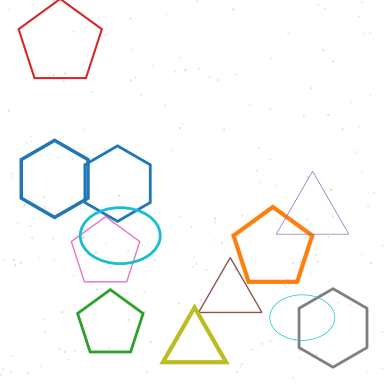[{"shape": "hexagon", "thickness": 2, "radius": 0.49, "center": [0.305, 0.523]}, {"shape": "hexagon", "thickness": 2.5, "radius": 0.5, "center": [0.142, 0.535]}, {"shape": "pentagon", "thickness": 3, "radius": 0.54, "center": [0.709, 0.355]}, {"shape": "pentagon", "thickness": 2, "radius": 0.45, "center": [0.287, 0.158]}, {"shape": "pentagon", "thickness": 1.5, "radius": 0.57, "center": [0.156, 0.889]}, {"shape": "triangle", "thickness": 0.5, "radius": 0.54, "center": [0.812, 0.446]}, {"shape": "triangle", "thickness": 1, "radius": 0.48, "center": [0.598, 0.236]}, {"shape": "pentagon", "thickness": 1, "radius": 0.47, "center": [0.274, 0.344]}, {"shape": "hexagon", "thickness": 2, "radius": 0.51, "center": [0.865, 0.148]}, {"shape": "triangle", "thickness": 3, "radius": 0.47, "center": [0.505, 0.107]}, {"shape": "oval", "thickness": 2, "radius": 0.52, "center": [0.312, 0.388]}, {"shape": "oval", "thickness": 0.5, "radius": 0.42, "center": [0.785, 0.175]}]